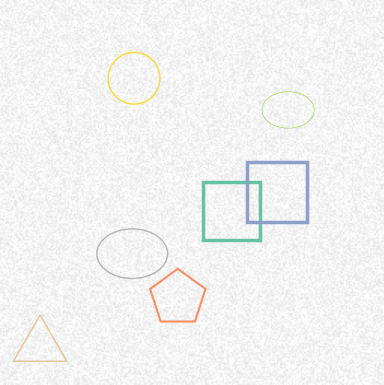[{"shape": "square", "thickness": 2.5, "radius": 0.37, "center": [0.602, 0.452]}, {"shape": "pentagon", "thickness": 1.5, "radius": 0.38, "center": [0.462, 0.226]}, {"shape": "square", "thickness": 2.5, "radius": 0.39, "center": [0.72, 0.502]}, {"shape": "oval", "thickness": 0.5, "radius": 0.34, "center": [0.748, 0.714]}, {"shape": "circle", "thickness": 1, "radius": 0.34, "center": [0.348, 0.797]}, {"shape": "triangle", "thickness": 1, "radius": 0.4, "center": [0.104, 0.102]}, {"shape": "oval", "thickness": 1, "radius": 0.46, "center": [0.343, 0.341]}]